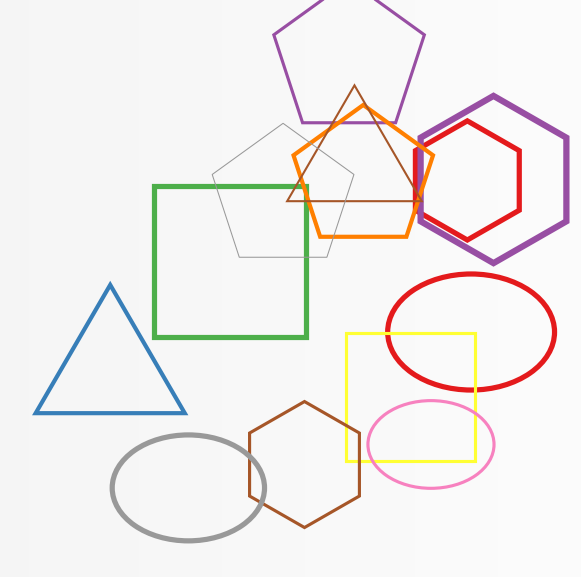[{"shape": "oval", "thickness": 2.5, "radius": 0.72, "center": [0.811, 0.424]}, {"shape": "hexagon", "thickness": 2.5, "radius": 0.52, "center": [0.804, 0.687]}, {"shape": "triangle", "thickness": 2, "radius": 0.74, "center": [0.19, 0.358]}, {"shape": "square", "thickness": 2.5, "radius": 0.66, "center": [0.395, 0.547]}, {"shape": "pentagon", "thickness": 1.5, "radius": 0.68, "center": [0.601, 0.897]}, {"shape": "hexagon", "thickness": 3, "radius": 0.72, "center": [0.849, 0.688]}, {"shape": "pentagon", "thickness": 2, "radius": 0.63, "center": [0.625, 0.691]}, {"shape": "square", "thickness": 1.5, "radius": 0.56, "center": [0.706, 0.312]}, {"shape": "hexagon", "thickness": 1.5, "radius": 0.55, "center": [0.524, 0.195]}, {"shape": "triangle", "thickness": 1, "radius": 0.67, "center": [0.61, 0.718]}, {"shape": "oval", "thickness": 1.5, "radius": 0.54, "center": [0.741, 0.229]}, {"shape": "oval", "thickness": 2.5, "radius": 0.66, "center": [0.324, 0.154]}, {"shape": "pentagon", "thickness": 0.5, "radius": 0.64, "center": [0.487, 0.657]}]